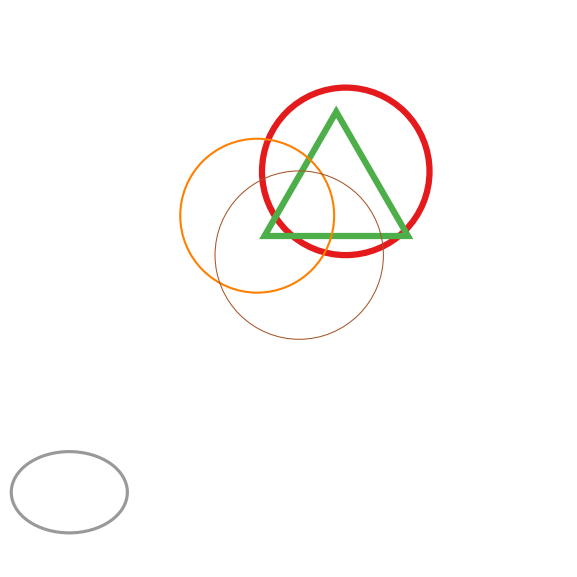[{"shape": "circle", "thickness": 3, "radius": 0.73, "center": [0.599, 0.702]}, {"shape": "triangle", "thickness": 3, "radius": 0.72, "center": [0.582, 0.662]}, {"shape": "circle", "thickness": 1, "radius": 0.67, "center": [0.445, 0.626]}, {"shape": "circle", "thickness": 0.5, "radius": 0.73, "center": [0.518, 0.557]}, {"shape": "oval", "thickness": 1.5, "radius": 0.5, "center": [0.12, 0.147]}]